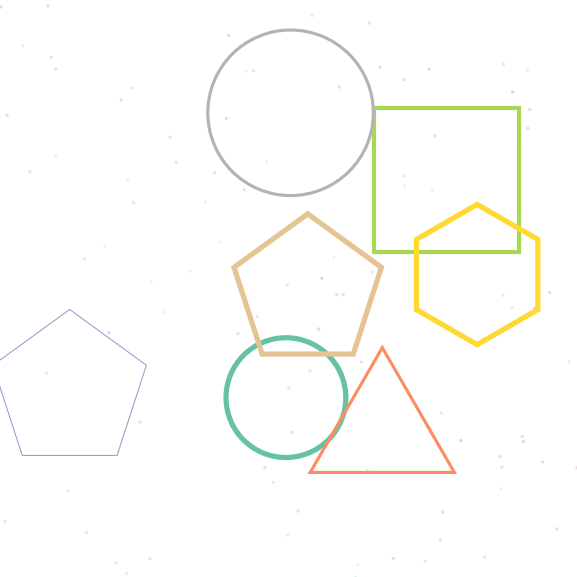[{"shape": "circle", "thickness": 2.5, "radius": 0.52, "center": [0.495, 0.311]}, {"shape": "triangle", "thickness": 1.5, "radius": 0.72, "center": [0.662, 0.253]}, {"shape": "pentagon", "thickness": 0.5, "radius": 0.7, "center": [0.121, 0.324]}, {"shape": "square", "thickness": 2, "radius": 0.63, "center": [0.773, 0.687]}, {"shape": "hexagon", "thickness": 2.5, "radius": 0.61, "center": [0.826, 0.524]}, {"shape": "pentagon", "thickness": 2.5, "radius": 0.67, "center": [0.533, 0.495]}, {"shape": "circle", "thickness": 1.5, "radius": 0.72, "center": [0.503, 0.804]}]